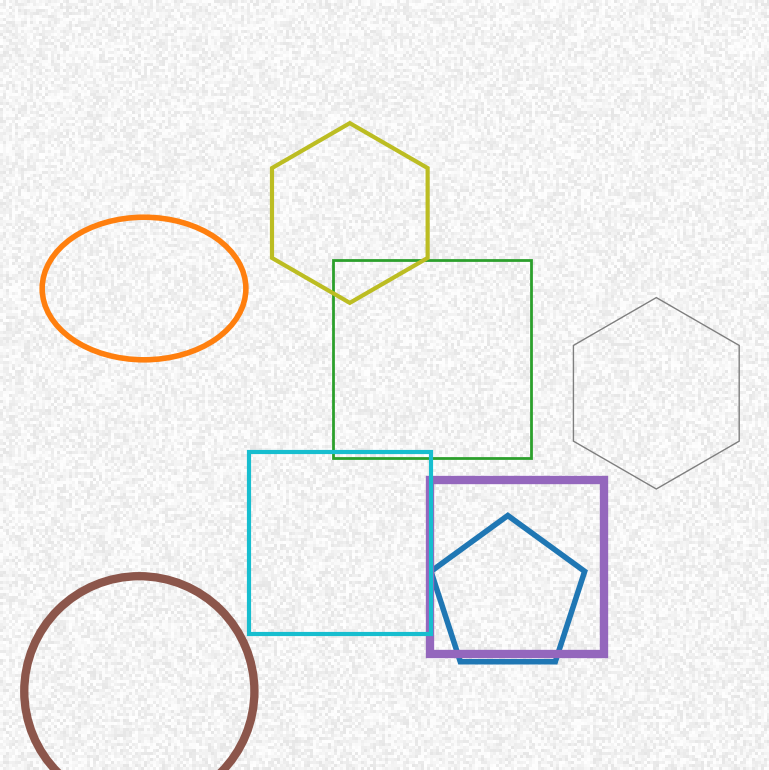[{"shape": "pentagon", "thickness": 2, "radius": 0.52, "center": [0.659, 0.226]}, {"shape": "oval", "thickness": 2, "radius": 0.66, "center": [0.187, 0.625]}, {"shape": "square", "thickness": 1, "radius": 0.64, "center": [0.561, 0.534]}, {"shape": "square", "thickness": 3, "radius": 0.56, "center": [0.672, 0.263]}, {"shape": "circle", "thickness": 3, "radius": 0.75, "center": [0.181, 0.102]}, {"shape": "hexagon", "thickness": 0.5, "radius": 0.62, "center": [0.852, 0.489]}, {"shape": "hexagon", "thickness": 1.5, "radius": 0.58, "center": [0.454, 0.723]}, {"shape": "square", "thickness": 1.5, "radius": 0.59, "center": [0.442, 0.295]}]